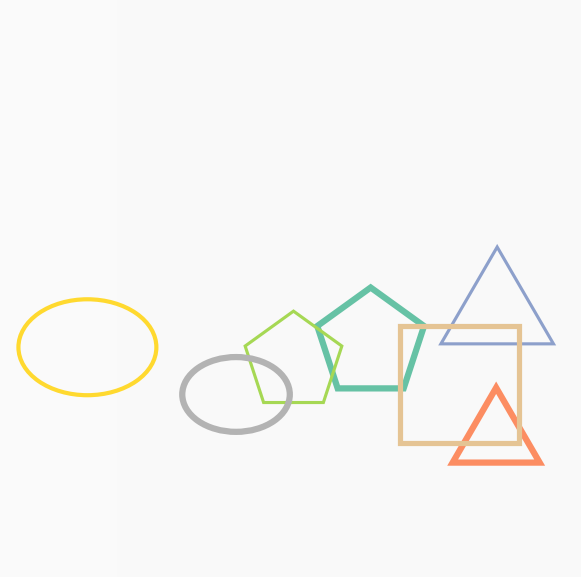[{"shape": "pentagon", "thickness": 3, "radius": 0.48, "center": [0.638, 0.405]}, {"shape": "triangle", "thickness": 3, "radius": 0.43, "center": [0.854, 0.241]}, {"shape": "triangle", "thickness": 1.5, "radius": 0.56, "center": [0.855, 0.46]}, {"shape": "pentagon", "thickness": 1.5, "radius": 0.44, "center": [0.505, 0.373]}, {"shape": "oval", "thickness": 2, "radius": 0.59, "center": [0.15, 0.398]}, {"shape": "square", "thickness": 2.5, "radius": 0.51, "center": [0.791, 0.334]}, {"shape": "oval", "thickness": 3, "radius": 0.46, "center": [0.406, 0.316]}]